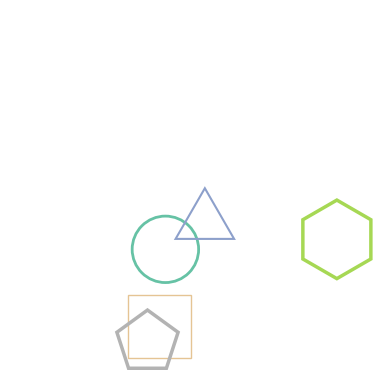[{"shape": "circle", "thickness": 2, "radius": 0.43, "center": [0.43, 0.352]}, {"shape": "triangle", "thickness": 1.5, "radius": 0.44, "center": [0.532, 0.423]}, {"shape": "hexagon", "thickness": 2.5, "radius": 0.51, "center": [0.875, 0.378]}, {"shape": "square", "thickness": 1, "radius": 0.41, "center": [0.415, 0.153]}, {"shape": "pentagon", "thickness": 2.5, "radius": 0.42, "center": [0.383, 0.111]}]